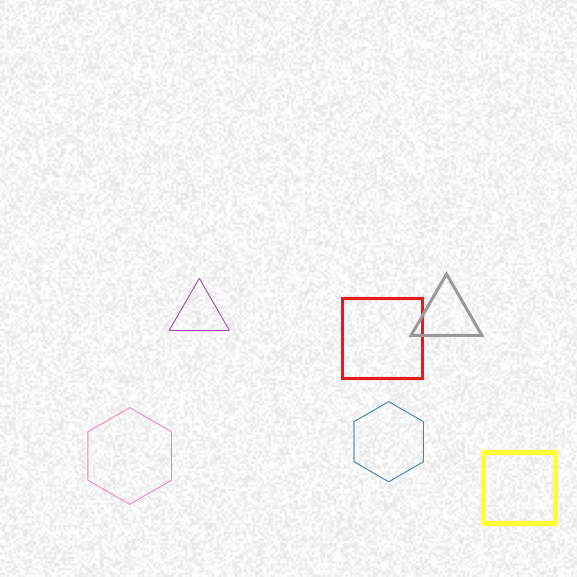[{"shape": "square", "thickness": 1.5, "radius": 0.35, "center": [0.662, 0.414]}, {"shape": "hexagon", "thickness": 0.5, "radius": 0.35, "center": [0.673, 0.234]}, {"shape": "triangle", "thickness": 0.5, "radius": 0.3, "center": [0.345, 0.457]}, {"shape": "square", "thickness": 2.5, "radius": 0.31, "center": [0.899, 0.155]}, {"shape": "hexagon", "thickness": 0.5, "radius": 0.42, "center": [0.225, 0.21]}, {"shape": "triangle", "thickness": 1.5, "radius": 0.35, "center": [0.773, 0.454]}]